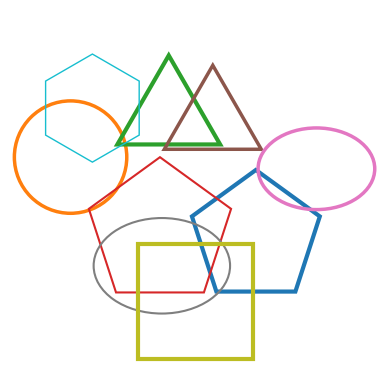[{"shape": "pentagon", "thickness": 3, "radius": 0.87, "center": [0.665, 0.384]}, {"shape": "circle", "thickness": 2.5, "radius": 0.73, "center": [0.183, 0.592]}, {"shape": "triangle", "thickness": 3, "radius": 0.77, "center": [0.438, 0.702]}, {"shape": "pentagon", "thickness": 1.5, "radius": 0.97, "center": [0.415, 0.398]}, {"shape": "triangle", "thickness": 2.5, "radius": 0.73, "center": [0.553, 0.685]}, {"shape": "oval", "thickness": 2.5, "radius": 0.76, "center": [0.822, 0.562]}, {"shape": "oval", "thickness": 1.5, "radius": 0.89, "center": [0.42, 0.31]}, {"shape": "square", "thickness": 3, "radius": 0.75, "center": [0.508, 0.217]}, {"shape": "hexagon", "thickness": 1, "radius": 0.7, "center": [0.24, 0.719]}]